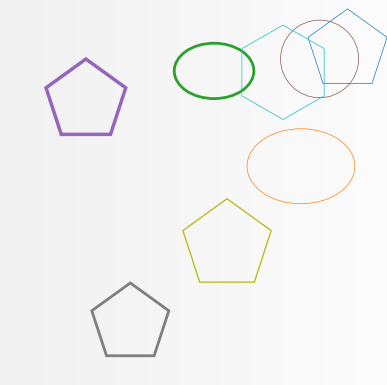[{"shape": "pentagon", "thickness": 0.5, "radius": 0.54, "center": [0.897, 0.87]}, {"shape": "oval", "thickness": 0.5, "radius": 0.7, "center": [0.777, 0.568]}, {"shape": "oval", "thickness": 2, "radius": 0.51, "center": [0.552, 0.816]}, {"shape": "pentagon", "thickness": 2.5, "radius": 0.54, "center": [0.222, 0.739]}, {"shape": "circle", "thickness": 0.5, "radius": 0.5, "center": [0.825, 0.847]}, {"shape": "pentagon", "thickness": 2, "radius": 0.52, "center": [0.336, 0.161]}, {"shape": "pentagon", "thickness": 1, "radius": 0.6, "center": [0.586, 0.364]}, {"shape": "hexagon", "thickness": 0.5, "radius": 0.61, "center": [0.73, 0.812]}]